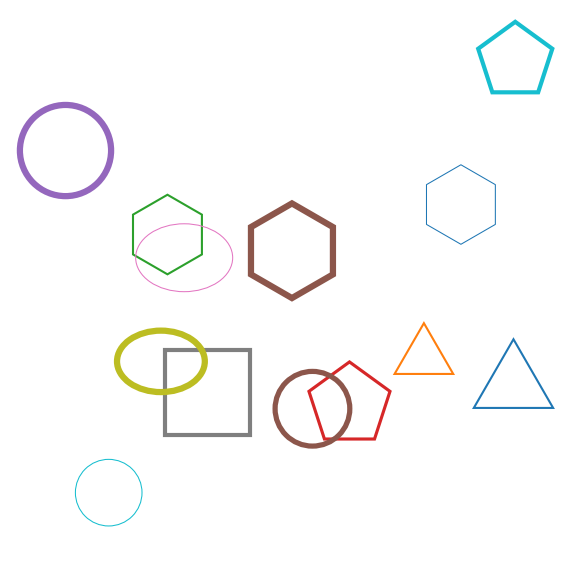[{"shape": "triangle", "thickness": 1, "radius": 0.4, "center": [0.889, 0.332]}, {"shape": "hexagon", "thickness": 0.5, "radius": 0.34, "center": [0.798, 0.645]}, {"shape": "triangle", "thickness": 1, "radius": 0.29, "center": [0.734, 0.381]}, {"shape": "hexagon", "thickness": 1, "radius": 0.34, "center": [0.29, 0.593]}, {"shape": "pentagon", "thickness": 1.5, "radius": 0.37, "center": [0.605, 0.299]}, {"shape": "circle", "thickness": 3, "radius": 0.39, "center": [0.113, 0.738]}, {"shape": "hexagon", "thickness": 3, "radius": 0.41, "center": [0.506, 0.565]}, {"shape": "circle", "thickness": 2.5, "radius": 0.32, "center": [0.541, 0.291]}, {"shape": "oval", "thickness": 0.5, "radius": 0.42, "center": [0.319, 0.553]}, {"shape": "square", "thickness": 2, "radius": 0.37, "center": [0.359, 0.319]}, {"shape": "oval", "thickness": 3, "radius": 0.38, "center": [0.279, 0.373]}, {"shape": "pentagon", "thickness": 2, "radius": 0.34, "center": [0.892, 0.894]}, {"shape": "circle", "thickness": 0.5, "radius": 0.29, "center": [0.188, 0.146]}]